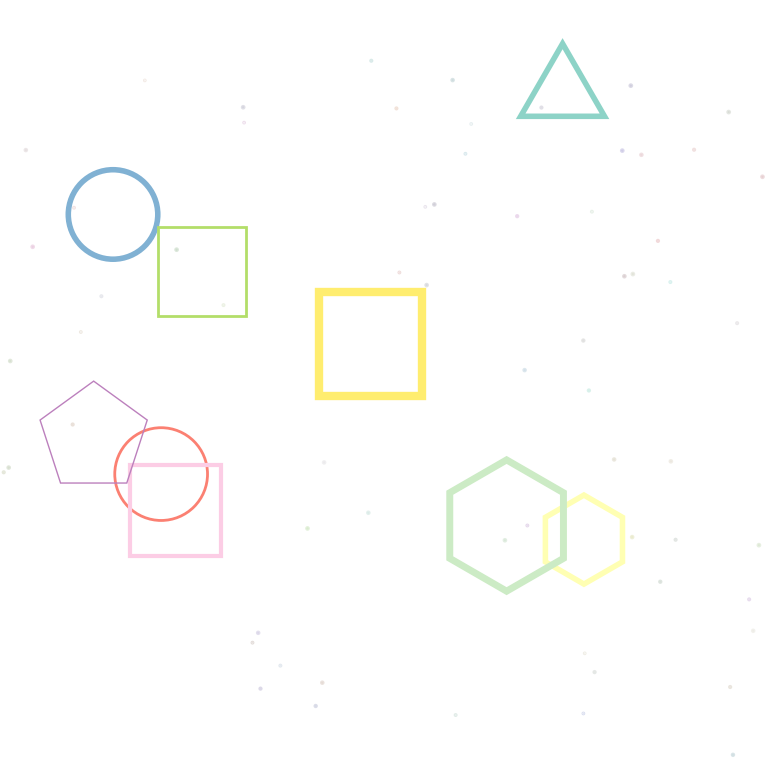[{"shape": "triangle", "thickness": 2, "radius": 0.31, "center": [0.731, 0.88]}, {"shape": "hexagon", "thickness": 2, "radius": 0.29, "center": [0.758, 0.299]}, {"shape": "circle", "thickness": 1, "radius": 0.3, "center": [0.209, 0.384]}, {"shape": "circle", "thickness": 2, "radius": 0.29, "center": [0.147, 0.721]}, {"shape": "square", "thickness": 1, "radius": 0.29, "center": [0.263, 0.647]}, {"shape": "square", "thickness": 1.5, "radius": 0.3, "center": [0.227, 0.337]}, {"shape": "pentagon", "thickness": 0.5, "radius": 0.37, "center": [0.122, 0.432]}, {"shape": "hexagon", "thickness": 2.5, "radius": 0.43, "center": [0.658, 0.317]}, {"shape": "square", "thickness": 3, "radius": 0.34, "center": [0.481, 0.553]}]